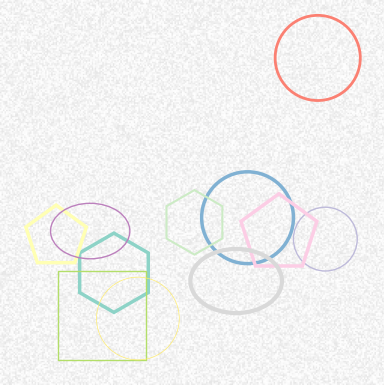[{"shape": "hexagon", "thickness": 2.5, "radius": 0.51, "center": [0.296, 0.292]}, {"shape": "pentagon", "thickness": 2.5, "radius": 0.41, "center": [0.146, 0.385]}, {"shape": "circle", "thickness": 1, "radius": 0.41, "center": [0.845, 0.379]}, {"shape": "circle", "thickness": 2, "radius": 0.55, "center": [0.825, 0.85]}, {"shape": "circle", "thickness": 2.5, "radius": 0.6, "center": [0.643, 0.435]}, {"shape": "square", "thickness": 1, "radius": 0.57, "center": [0.265, 0.181]}, {"shape": "pentagon", "thickness": 2.5, "radius": 0.52, "center": [0.725, 0.393]}, {"shape": "oval", "thickness": 3, "radius": 0.59, "center": [0.613, 0.27]}, {"shape": "oval", "thickness": 1, "radius": 0.51, "center": [0.234, 0.4]}, {"shape": "hexagon", "thickness": 1.5, "radius": 0.42, "center": [0.505, 0.422]}, {"shape": "circle", "thickness": 0.5, "radius": 0.54, "center": [0.358, 0.173]}]